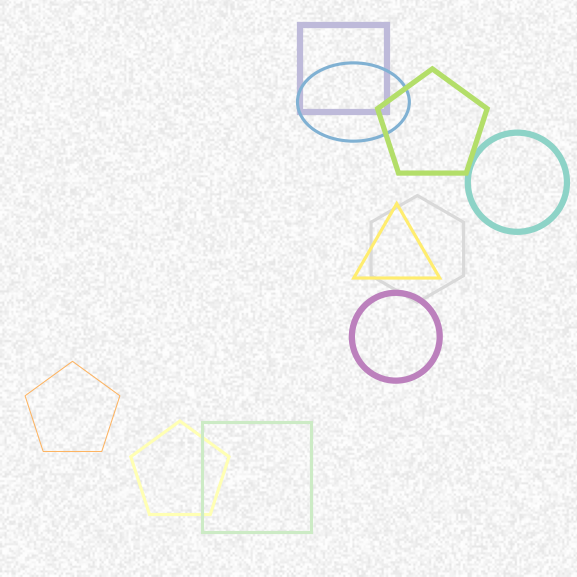[{"shape": "circle", "thickness": 3, "radius": 0.43, "center": [0.896, 0.684]}, {"shape": "pentagon", "thickness": 1.5, "radius": 0.45, "center": [0.312, 0.181]}, {"shape": "square", "thickness": 3, "radius": 0.38, "center": [0.595, 0.88]}, {"shape": "oval", "thickness": 1.5, "radius": 0.48, "center": [0.612, 0.822]}, {"shape": "pentagon", "thickness": 0.5, "radius": 0.43, "center": [0.126, 0.287]}, {"shape": "pentagon", "thickness": 2.5, "radius": 0.5, "center": [0.749, 0.78]}, {"shape": "hexagon", "thickness": 1.5, "radius": 0.46, "center": [0.723, 0.568]}, {"shape": "circle", "thickness": 3, "radius": 0.38, "center": [0.685, 0.416]}, {"shape": "square", "thickness": 1.5, "radius": 0.47, "center": [0.444, 0.173]}, {"shape": "triangle", "thickness": 1.5, "radius": 0.43, "center": [0.687, 0.561]}]